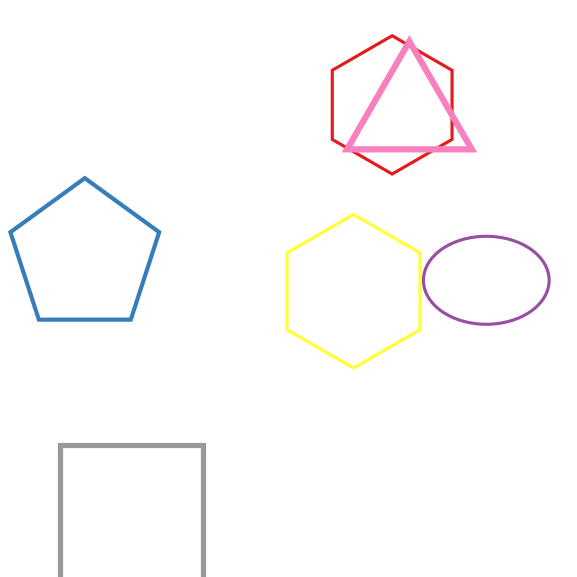[{"shape": "hexagon", "thickness": 1.5, "radius": 0.6, "center": [0.679, 0.818]}, {"shape": "pentagon", "thickness": 2, "radius": 0.68, "center": [0.147, 0.555]}, {"shape": "oval", "thickness": 1.5, "radius": 0.54, "center": [0.842, 0.514]}, {"shape": "hexagon", "thickness": 1.5, "radius": 0.66, "center": [0.612, 0.495]}, {"shape": "triangle", "thickness": 3, "radius": 0.62, "center": [0.709, 0.803]}, {"shape": "square", "thickness": 2.5, "radius": 0.62, "center": [0.228, 0.105]}]